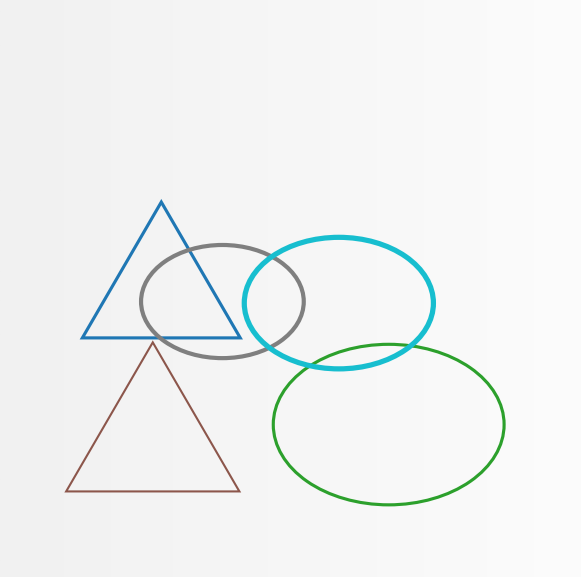[{"shape": "triangle", "thickness": 1.5, "radius": 0.78, "center": [0.278, 0.492]}, {"shape": "oval", "thickness": 1.5, "radius": 0.99, "center": [0.669, 0.264]}, {"shape": "triangle", "thickness": 1, "radius": 0.86, "center": [0.263, 0.234]}, {"shape": "oval", "thickness": 2, "radius": 0.7, "center": [0.383, 0.477]}, {"shape": "oval", "thickness": 2.5, "radius": 0.81, "center": [0.583, 0.474]}]